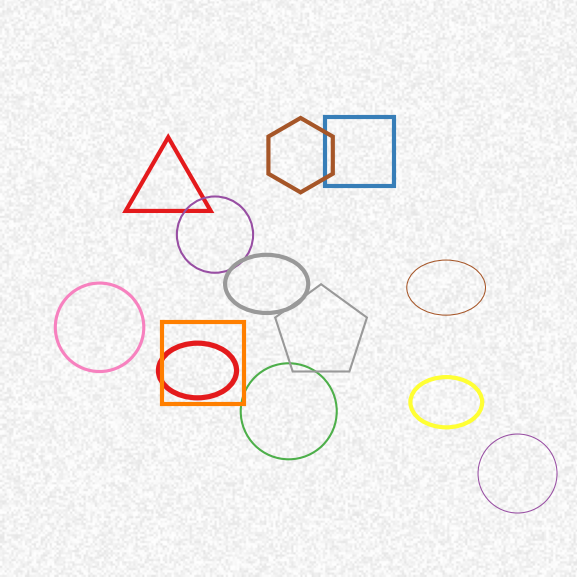[{"shape": "triangle", "thickness": 2, "radius": 0.43, "center": [0.291, 0.676]}, {"shape": "oval", "thickness": 2.5, "radius": 0.34, "center": [0.342, 0.358]}, {"shape": "square", "thickness": 2, "radius": 0.3, "center": [0.622, 0.737]}, {"shape": "circle", "thickness": 1, "radius": 0.42, "center": [0.5, 0.287]}, {"shape": "circle", "thickness": 0.5, "radius": 0.34, "center": [0.896, 0.179]}, {"shape": "circle", "thickness": 1, "radius": 0.33, "center": [0.372, 0.593]}, {"shape": "square", "thickness": 2, "radius": 0.36, "center": [0.352, 0.371]}, {"shape": "oval", "thickness": 2, "radius": 0.31, "center": [0.773, 0.303]}, {"shape": "oval", "thickness": 0.5, "radius": 0.34, "center": [0.773, 0.501]}, {"shape": "hexagon", "thickness": 2, "radius": 0.32, "center": [0.521, 0.73]}, {"shape": "circle", "thickness": 1.5, "radius": 0.38, "center": [0.172, 0.432]}, {"shape": "pentagon", "thickness": 1, "radius": 0.42, "center": [0.556, 0.423]}, {"shape": "oval", "thickness": 2, "radius": 0.36, "center": [0.462, 0.508]}]